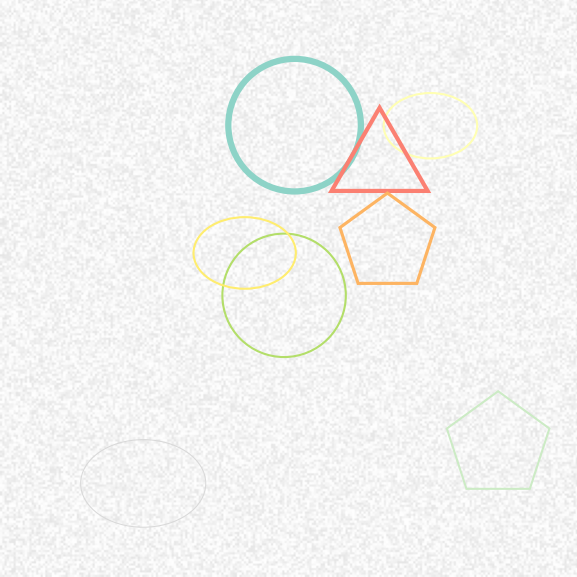[{"shape": "circle", "thickness": 3, "radius": 0.57, "center": [0.51, 0.782]}, {"shape": "oval", "thickness": 1, "radius": 0.4, "center": [0.745, 0.781]}, {"shape": "triangle", "thickness": 2, "radius": 0.48, "center": [0.657, 0.717]}, {"shape": "pentagon", "thickness": 1.5, "radius": 0.43, "center": [0.671, 0.578]}, {"shape": "circle", "thickness": 1, "radius": 0.53, "center": [0.492, 0.488]}, {"shape": "oval", "thickness": 0.5, "radius": 0.54, "center": [0.248, 0.162]}, {"shape": "pentagon", "thickness": 1, "radius": 0.47, "center": [0.863, 0.228]}, {"shape": "oval", "thickness": 1, "radius": 0.44, "center": [0.424, 0.561]}]